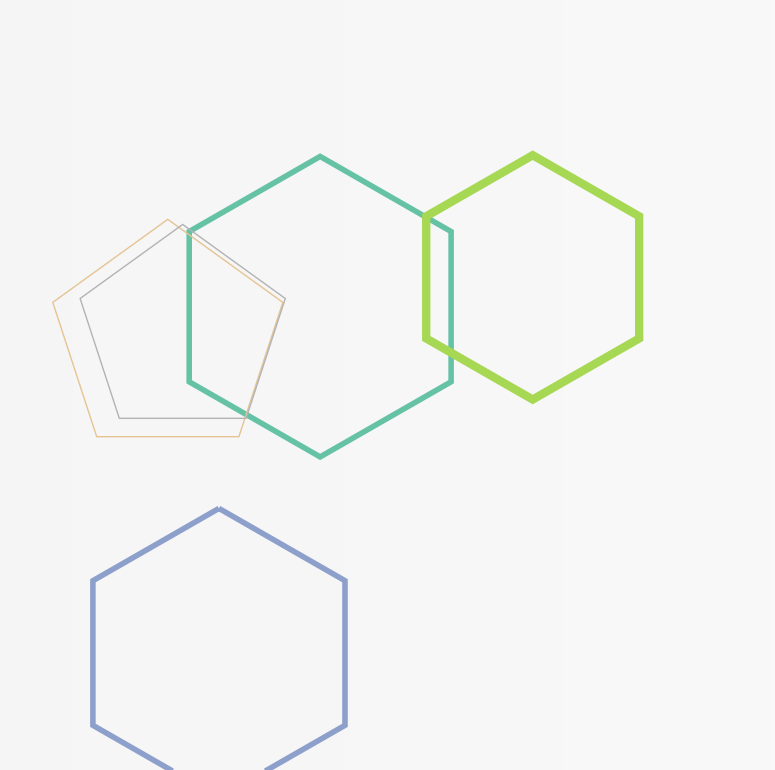[{"shape": "hexagon", "thickness": 2, "radius": 0.98, "center": [0.413, 0.602]}, {"shape": "hexagon", "thickness": 2, "radius": 0.94, "center": [0.283, 0.152]}, {"shape": "hexagon", "thickness": 3, "radius": 0.79, "center": [0.687, 0.64]}, {"shape": "pentagon", "thickness": 0.5, "radius": 0.78, "center": [0.217, 0.559]}, {"shape": "pentagon", "thickness": 0.5, "radius": 0.7, "center": [0.236, 0.569]}]